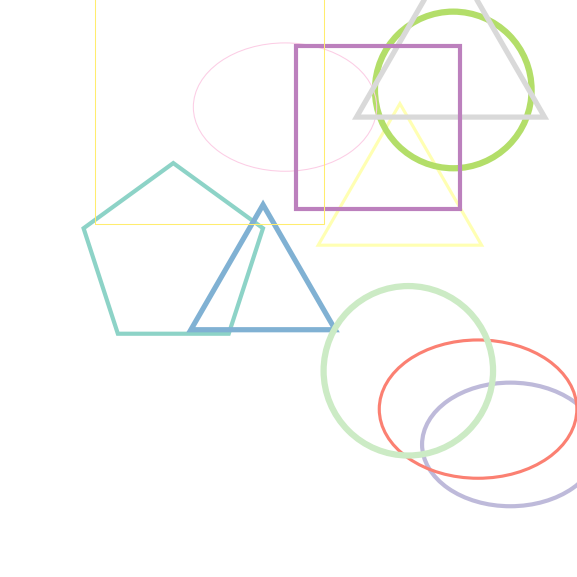[{"shape": "pentagon", "thickness": 2, "radius": 0.82, "center": [0.3, 0.553]}, {"shape": "triangle", "thickness": 1.5, "radius": 0.82, "center": [0.692, 0.656]}, {"shape": "oval", "thickness": 2, "radius": 0.76, "center": [0.884, 0.23]}, {"shape": "oval", "thickness": 1.5, "radius": 0.86, "center": [0.828, 0.291]}, {"shape": "triangle", "thickness": 2.5, "radius": 0.72, "center": [0.456, 0.5]}, {"shape": "circle", "thickness": 3, "radius": 0.68, "center": [0.785, 0.843]}, {"shape": "oval", "thickness": 0.5, "radius": 0.79, "center": [0.494, 0.814]}, {"shape": "triangle", "thickness": 2.5, "radius": 0.94, "center": [0.78, 0.89]}, {"shape": "square", "thickness": 2, "radius": 0.71, "center": [0.655, 0.779]}, {"shape": "circle", "thickness": 3, "radius": 0.73, "center": [0.707, 0.357]}, {"shape": "square", "thickness": 0.5, "radius": 0.99, "center": [0.362, 0.81]}]